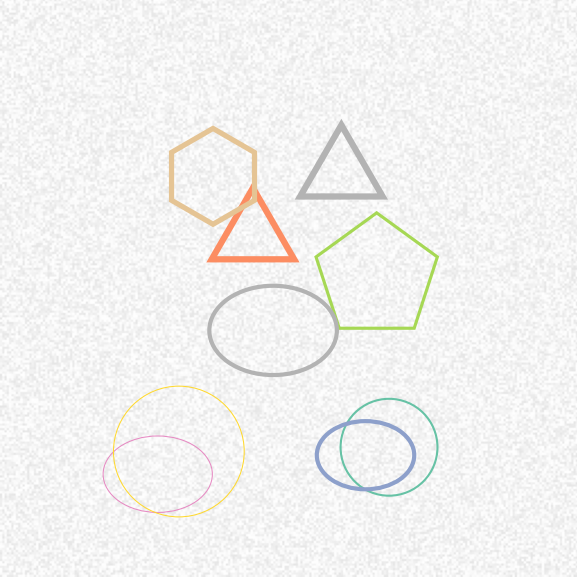[{"shape": "circle", "thickness": 1, "radius": 0.42, "center": [0.674, 0.225]}, {"shape": "triangle", "thickness": 3, "radius": 0.41, "center": [0.438, 0.591]}, {"shape": "oval", "thickness": 2, "radius": 0.42, "center": [0.633, 0.211]}, {"shape": "oval", "thickness": 0.5, "radius": 0.47, "center": [0.273, 0.178]}, {"shape": "pentagon", "thickness": 1.5, "radius": 0.55, "center": [0.652, 0.52]}, {"shape": "circle", "thickness": 0.5, "radius": 0.57, "center": [0.31, 0.217]}, {"shape": "hexagon", "thickness": 2.5, "radius": 0.41, "center": [0.369, 0.694]}, {"shape": "oval", "thickness": 2, "radius": 0.55, "center": [0.473, 0.427]}, {"shape": "triangle", "thickness": 3, "radius": 0.41, "center": [0.591, 0.7]}]